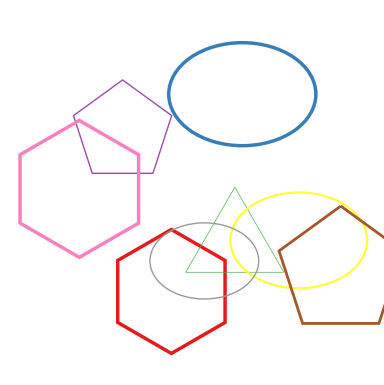[{"shape": "hexagon", "thickness": 2.5, "radius": 0.8, "center": [0.445, 0.243]}, {"shape": "oval", "thickness": 2.5, "radius": 0.96, "center": [0.629, 0.755]}, {"shape": "triangle", "thickness": 0.5, "radius": 0.74, "center": [0.61, 0.366]}, {"shape": "pentagon", "thickness": 1, "radius": 0.67, "center": [0.318, 0.658]}, {"shape": "oval", "thickness": 1.5, "radius": 0.89, "center": [0.776, 0.376]}, {"shape": "pentagon", "thickness": 2, "radius": 0.84, "center": [0.885, 0.296]}, {"shape": "hexagon", "thickness": 2.5, "radius": 0.89, "center": [0.206, 0.509]}, {"shape": "oval", "thickness": 1, "radius": 0.71, "center": [0.531, 0.322]}]